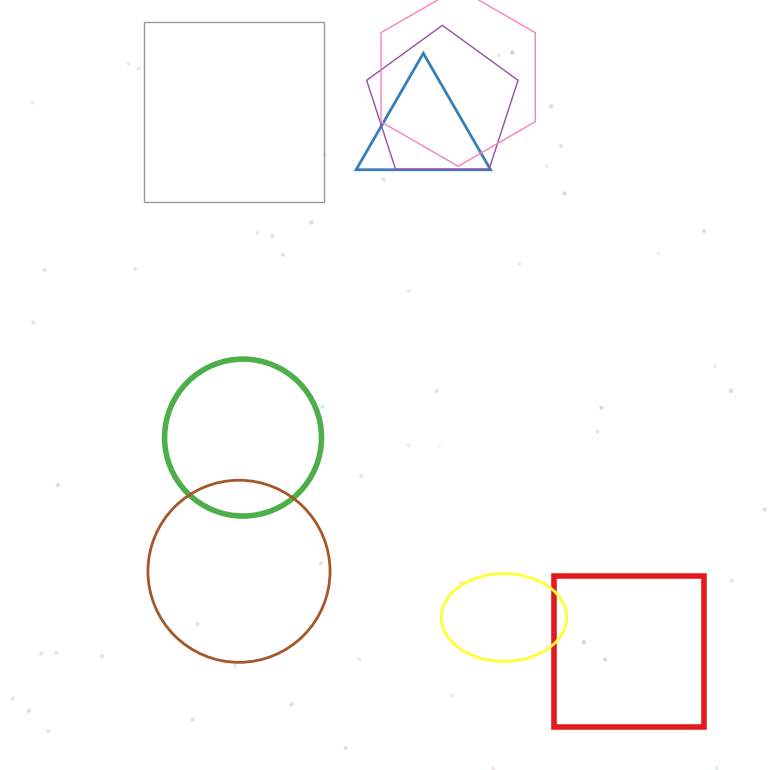[{"shape": "square", "thickness": 2, "radius": 0.49, "center": [0.817, 0.154]}, {"shape": "triangle", "thickness": 1, "radius": 0.5, "center": [0.55, 0.83]}, {"shape": "circle", "thickness": 2, "radius": 0.51, "center": [0.316, 0.432]}, {"shape": "pentagon", "thickness": 0.5, "radius": 0.52, "center": [0.574, 0.864]}, {"shape": "oval", "thickness": 1, "radius": 0.41, "center": [0.655, 0.198]}, {"shape": "circle", "thickness": 1, "radius": 0.59, "center": [0.31, 0.258]}, {"shape": "hexagon", "thickness": 0.5, "radius": 0.58, "center": [0.595, 0.9]}, {"shape": "square", "thickness": 0.5, "radius": 0.58, "center": [0.303, 0.855]}]